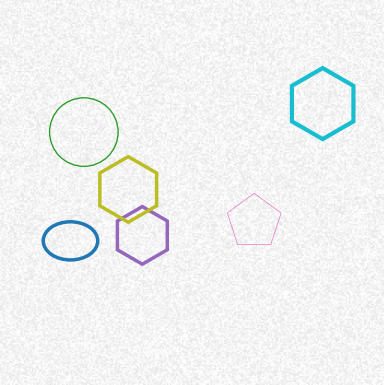[{"shape": "oval", "thickness": 2.5, "radius": 0.35, "center": [0.183, 0.374]}, {"shape": "circle", "thickness": 1, "radius": 0.44, "center": [0.218, 0.657]}, {"shape": "hexagon", "thickness": 2.5, "radius": 0.37, "center": [0.37, 0.389]}, {"shape": "pentagon", "thickness": 0.5, "radius": 0.37, "center": [0.66, 0.424]}, {"shape": "hexagon", "thickness": 2.5, "radius": 0.43, "center": [0.333, 0.508]}, {"shape": "hexagon", "thickness": 3, "radius": 0.46, "center": [0.838, 0.731]}]